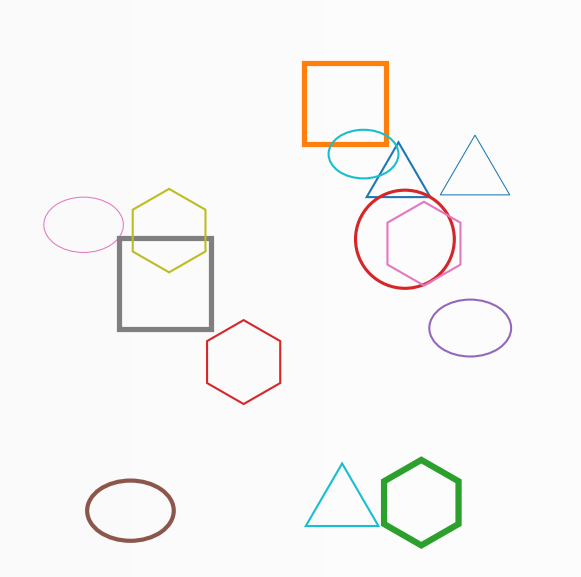[{"shape": "triangle", "thickness": 0.5, "radius": 0.34, "center": [0.817, 0.696]}, {"shape": "triangle", "thickness": 1, "radius": 0.32, "center": [0.686, 0.689]}, {"shape": "square", "thickness": 2.5, "radius": 0.35, "center": [0.593, 0.819]}, {"shape": "hexagon", "thickness": 3, "radius": 0.37, "center": [0.725, 0.129]}, {"shape": "hexagon", "thickness": 1, "radius": 0.36, "center": [0.419, 0.372]}, {"shape": "circle", "thickness": 1.5, "radius": 0.42, "center": [0.697, 0.585]}, {"shape": "oval", "thickness": 1, "radius": 0.35, "center": [0.809, 0.431]}, {"shape": "oval", "thickness": 2, "radius": 0.37, "center": [0.224, 0.115]}, {"shape": "oval", "thickness": 0.5, "radius": 0.34, "center": [0.144, 0.61]}, {"shape": "hexagon", "thickness": 1, "radius": 0.36, "center": [0.729, 0.577]}, {"shape": "square", "thickness": 2.5, "radius": 0.4, "center": [0.284, 0.509]}, {"shape": "hexagon", "thickness": 1, "radius": 0.36, "center": [0.291, 0.6]}, {"shape": "triangle", "thickness": 1, "radius": 0.36, "center": [0.589, 0.124]}, {"shape": "oval", "thickness": 1, "radius": 0.3, "center": [0.625, 0.732]}]